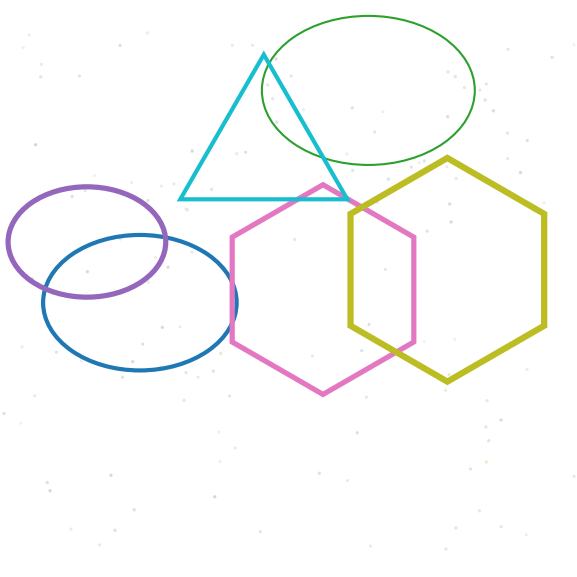[{"shape": "oval", "thickness": 2, "radius": 0.84, "center": [0.242, 0.475]}, {"shape": "oval", "thickness": 1, "radius": 0.92, "center": [0.638, 0.843]}, {"shape": "oval", "thickness": 2.5, "radius": 0.68, "center": [0.15, 0.58]}, {"shape": "hexagon", "thickness": 2.5, "radius": 0.91, "center": [0.559, 0.498]}, {"shape": "hexagon", "thickness": 3, "radius": 0.97, "center": [0.775, 0.532]}, {"shape": "triangle", "thickness": 2, "radius": 0.84, "center": [0.457, 0.738]}]